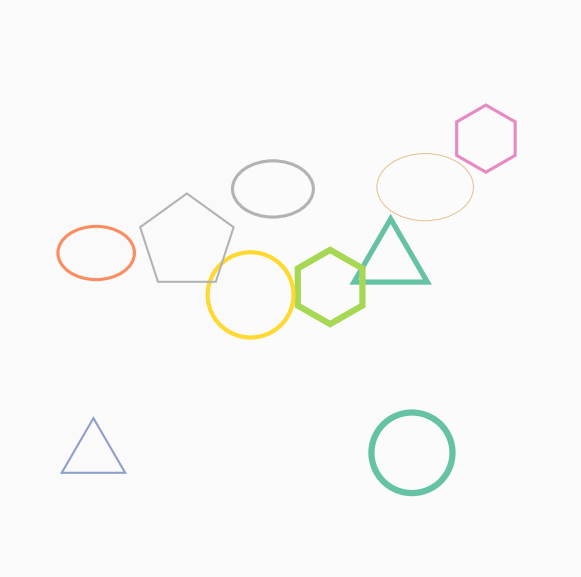[{"shape": "triangle", "thickness": 2.5, "radius": 0.36, "center": [0.672, 0.547]}, {"shape": "circle", "thickness": 3, "radius": 0.35, "center": [0.709, 0.215]}, {"shape": "oval", "thickness": 1.5, "radius": 0.33, "center": [0.165, 0.561]}, {"shape": "triangle", "thickness": 1, "radius": 0.32, "center": [0.161, 0.212]}, {"shape": "hexagon", "thickness": 1.5, "radius": 0.29, "center": [0.836, 0.759]}, {"shape": "hexagon", "thickness": 3, "radius": 0.32, "center": [0.568, 0.502]}, {"shape": "circle", "thickness": 2, "radius": 0.37, "center": [0.431, 0.489]}, {"shape": "oval", "thickness": 0.5, "radius": 0.42, "center": [0.731, 0.675]}, {"shape": "oval", "thickness": 1.5, "radius": 0.35, "center": [0.47, 0.672]}, {"shape": "pentagon", "thickness": 1, "radius": 0.42, "center": [0.322, 0.58]}]